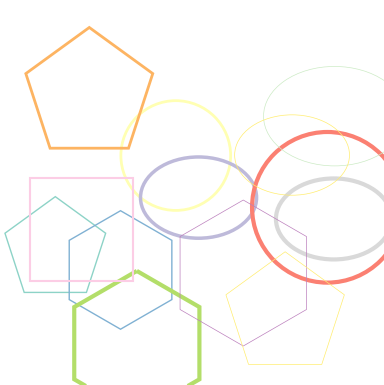[{"shape": "pentagon", "thickness": 1, "radius": 0.69, "center": [0.144, 0.352]}, {"shape": "circle", "thickness": 2, "radius": 0.71, "center": [0.457, 0.596]}, {"shape": "oval", "thickness": 2.5, "radius": 0.75, "center": [0.516, 0.487]}, {"shape": "circle", "thickness": 3, "radius": 0.98, "center": [0.85, 0.462]}, {"shape": "hexagon", "thickness": 1, "radius": 0.77, "center": [0.313, 0.299]}, {"shape": "pentagon", "thickness": 2, "radius": 0.87, "center": [0.232, 0.755]}, {"shape": "hexagon", "thickness": 3, "radius": 0.94, "center": [0.355, 0.109]}, {"shape": "square", "thickness": 1.5, "radius": 0.67, "center": [0.211, 0.404]}, {"shape": "oval", "thickness": 3, "radius": 0.75, "center": [0.867, 0.431]}, {"shape": "hexagon", "thickness": 0.5, "radius": 0.95, "center": [0.632, 0.291]}, {"shape": "oval", "thickness": 0.5, "radius": 0.92, "center": [0.869, 0.698]}, {"shape": "oval", "thickness": 0.5, "radius": 0.75, "center": [0.759, 0.597]}, {"shape": "pentagon", "thickness": 0.5, "radius": 0.81, "center": [0.741, 0.184]}]